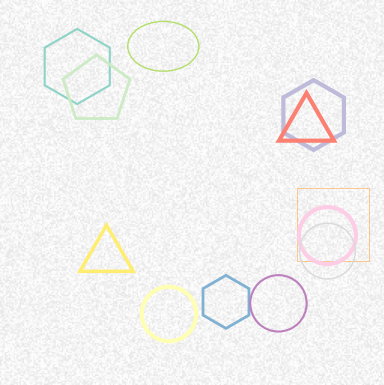[{"shape": "hexagon", "thickness": 1.5, "radius": 0.49, "center": [0.201, 0.827]}, {"shape": "circle", "thickness": 3, "radius": 0.35, "center": [0.439, 0.184]}, {"shape": "hexagon", "thickness": 3, "radius": 0.45, "center": [0.815, 0.701]}, {"shape": "triangle", "thickness": 3, "radius": 0.41, "center": [0.796, 0.676]}, {"shape": "hexagon", "thickness": 2, "radius": 0.34, "center": [0.587, 0.216]}, {"shape": "square", "thickness": 0.5, "radius": 0.47, "center": [0.864, 0.417]}, {"shape": "oval", "thickness": 1, "radius": 0.46, "center": [0.424, 0.88]}, {"shape": "circle", "thickness": 3, "radius": 0.37, "center": [0.85, 0.388]}, {"shape": "circle", "thickness": 1, "radius": 0.36, "center": [0.85, 0.348]}, {"shape": "circle", "thickness": 1.5, "radius": 0.37, "center": [0.723, 0.212]}, {"shape": "pentagon", "thickness": 2, "radius": 0.46, "center": [0.251, 0.766]}, {"shape": "triangle", "thickness": 2.5, "radius": 0.4, "center": [0.277, 0.335]}]